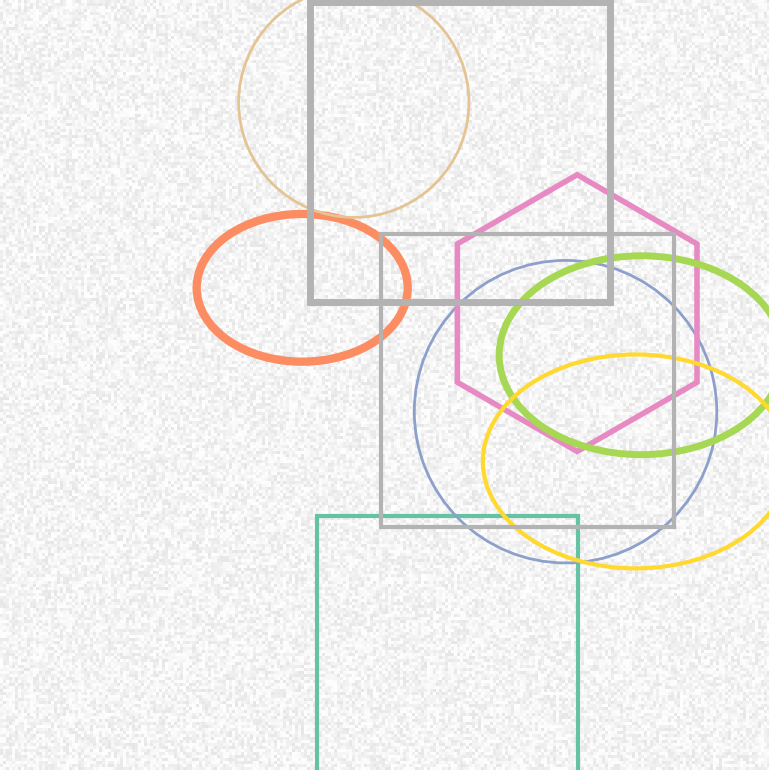[{"shape": "square", "thickness": 1.5, "radius": 0.85, "center": [0.581, 0.161]}, {"shape": "oval", "thickness": 3, "radius": 0.69, "center": [0.392, 0.626]}, {"shape": "circle", "thickness": 1, "radius": 0.98, "center": [0.734, 0.465]}, {"shape": "hexagon", "thickness": 2, "radius": 0.9, "center": [0.75, 0.593]}, {"shape": "oval", "thickness": 2.5, "radius": 0.92, "center": [0.833, 0.539]}, {"shape": "oval", "thickness": 1.5, "radius": 0.99, "center": [0.826, 0.401]}, {"shape": "circle", "thickness": 1, "radius": 0.75, "center": [0.459, 0.867]}, {"shape": "square", "thickness": 2.5, "radius": 0.97, "center": [0.598, 0.802]}, {"shape": "square", "thickness": 1.5, "radius": 0.95, "center": [0.685, 0.506]}]